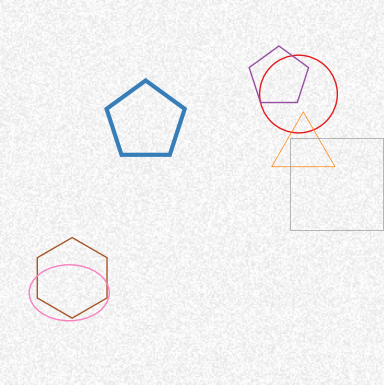[{"shape": "circle", "thickness": 1, "radius": 0.5, "center": [0.775, 0.756]}, {"shape": "pentagon", "thickness": 3, "radius": 0.53, "center": [0.378, 0.684]}, {"shape": "pentagon", "thickness": 1, "radius": 0.41, "center": [0.724, 0.799]}, {"shape": "triangle", "thickness": 0.5, "radius": 0.47, "center": [0.788, 0.614]}, {"shape": "hexagon", "thickness": 1, "radius": 0.52, "center": [0.187, 0.278]}, {"shape": "oval", "thickness": 1, "radius": 0.52, "center": [0.18, 0.24]}, {"shape": "square", "thickness": 0.5, "radius": 0.6, "center": [0.874, 0.522]}]